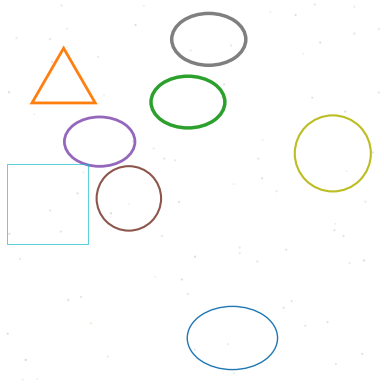[{"shape": "oval", "thickness": 1, "radius": 0.59, "center": [0.604, 0.122]}, {"shape": "triangle", "thickness": 2, "radius": 0.47, "center": [0.165, 0.78]}, {"shape": "oval", "thickness": 2.5, "radius": 0.48, "center": [0.488, 0.735]}, {"shape": "oval", "thickness": 2, "radius": 0.46, "center": [0.259, 0.632]}, {"shape": "circle", "thickness": 1.5, "radius": 0.42, "center": [0.335, 0.485]}, {"shape": "oval", "thickness": 2.5, "radius": 0.48, "center": [0.542, 0.898]}, {"shape": "circle", "thickness": 1.5, "radius": 0.49, "center": [0.864, 0.602]}, {"shape": "square", "thickness": 0.5, "radius": 0.52, "center": [0.124, 0.47]}]